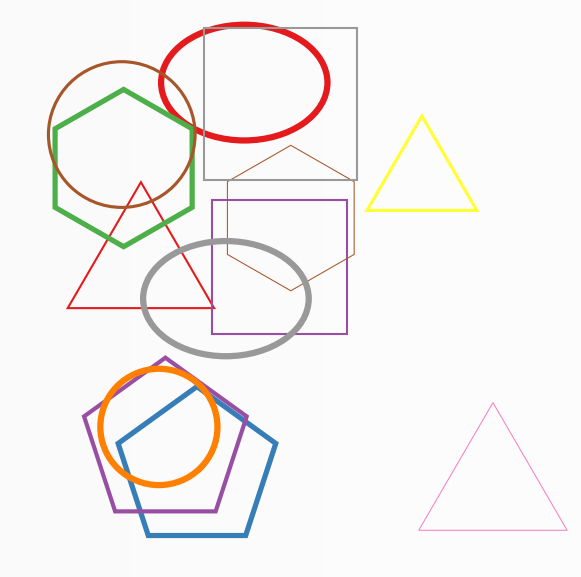[{"shape": "triangle", "thickness": 1, "radius": 0.73, "center": [0.242, 0.538]}, {"shape": "oval", "thickness": 3, "radius": 0.72, "center": [0.42, 0.856]}, {"shape": "pentagon", "thickness": 2.5, "radius": 0.71, "center": [0.339, 0.187]}, {"shape": "hexagon", "thickness": 2.5, "radius": 0.68, "center": [0.213, 0.708]}, {"shape": "square", "thickness": 1, "radius": 0.58, "center": [0.481, 0.537]}, {"shape": "pentagon", "thickness": 2, "radius": 0.74, "center": [0.285, 0.233]}, {"shape": "circle", "thickness": 3, "radius": 0.5, "center": [0.273, 0.26]}, {"shape": "triangle", "thickness": 1.5, "radius": 0.55, "center": [0.726, 0.689]}, {"shape": "circle", "thickness": 1.5, "radius": 0.63, "center": [0.209, 0.766]}, {"shape": "hexagon", "thickness": 0.5, "radius": 0.63, "center": [0.5, 0.622]}, {"shape": "triangle", "thickness": 0.5, "radius": 0.74, "center": [0.848, 0.155]}, {"shape": "square", "thickness": 1, "radius": 0.66, "center": [0.482, 0.819]}, {"shape": "oval", "thickness": 3, "radius": 0.71, "center": [0.389, 0.482]}]